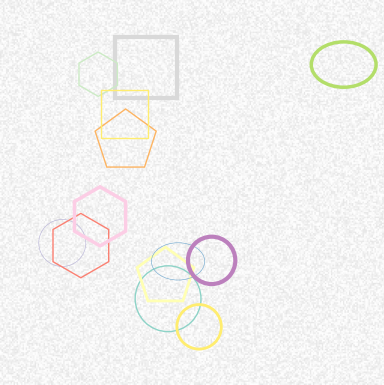[{"shape": "circle", "thickness": 1, "radius": 0.43, "center": [0.437, 0.224]}, {"shape": "pentagon", "thickness": 2, "radius": 0.39, "center": [0.43, 0.281]}, {"shape": "circle", "thickness": 0.5, "radius": 0.31, "center": [0.162, 0.369]}, {"shape": "hexagon", "thickness": 1, "radius": 0.42, "center": [0.21, 0.362]}, {"shape": "oval", "thickness": 0.5, "radius": 0.35, "center": [0.462, 0.321]}, {"shape": "pentagon", "thickness": 1, "radius": 0.42, "center": [0.326, 0.634]}, {"shape": "oval", "thickness": 2.5, "radius": 0.42, "center": [0.893, 0.832]}, {"shape": "hexagon", "thickness": 2.5, "radius": 0.38, "center": [0.26, 0.438]}, {"shape": "square", "thickness": 3, "radius": 0.4, "center": [0.379, 0.825]}, {"shape": "circle", "thickness": 3, "radius": 0.31, "center": [0.55, 0.324]}, {"shape": "hexagon", "thickness": 1, "radius": 0.29, "center": [0.255, 0.807]}, {"shape": "square", "thickness": 1, "radius": 0.31, "center": [0.324, 0.704]}, {"shape": "circle", "thickness": 2, "radius": 0.29, "center": [0.517, 0.151]}]